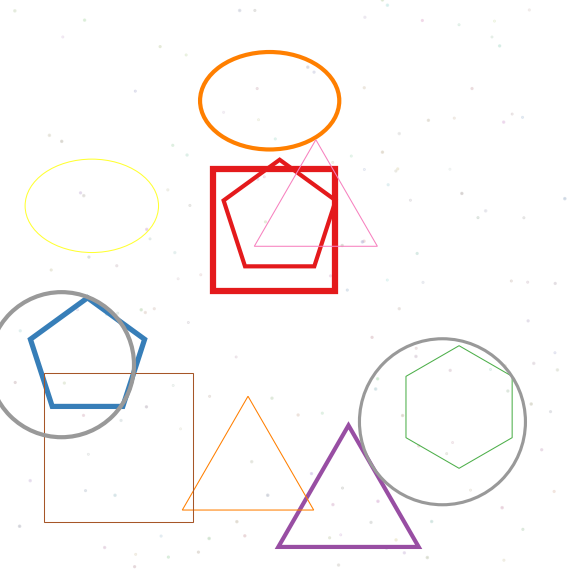[{"shape": "square", "thickness": 3, "radius": 0.53, "center": [0.474, 0.601]}, {"shape": "pentagon", "thickness": 2, "radius": 0.51, "center": [0.484, 0.62]}, {"shape": "pentagon", "thickness": 2.5, "radius": 0.52, "center": [0.152, 0.379]}, {"shape": "hexagon", "thickness": 0.5, "radius": 0.53, "center": [0.795, 0.294]}, {"shape": "triangle", "thickness": 2, "radius": 0.7, "center": [0.603, 0.122]}, {"shape": "oval", "thickness": 2, "radius": 0.6, "center": [0.467, 0.825]}, {"shape": "triangle", "thickness": 0.5, "radius": 0.66, "center": [0.429, 0.182]}, {"shape": "oval", "thickness": 0.5, "radius": 0.58, "center": [0.159, 0.643]}, {"shape": "square", "thickness": 0.5, "radius": 0.65, "center": [0.206, 0.224]}, {"shape": "triangle", "thickness": 0.5, "radius": 0.62, "center": [0.547, 0.634]}, {"shape": "circle", "thickness": 2, "radius": 0.63, "center": [0.106, 0.368]}, {"shape": "circle", "thickness": 1.5, "radius": 0.72, "center": [0.766, 0.269]}]